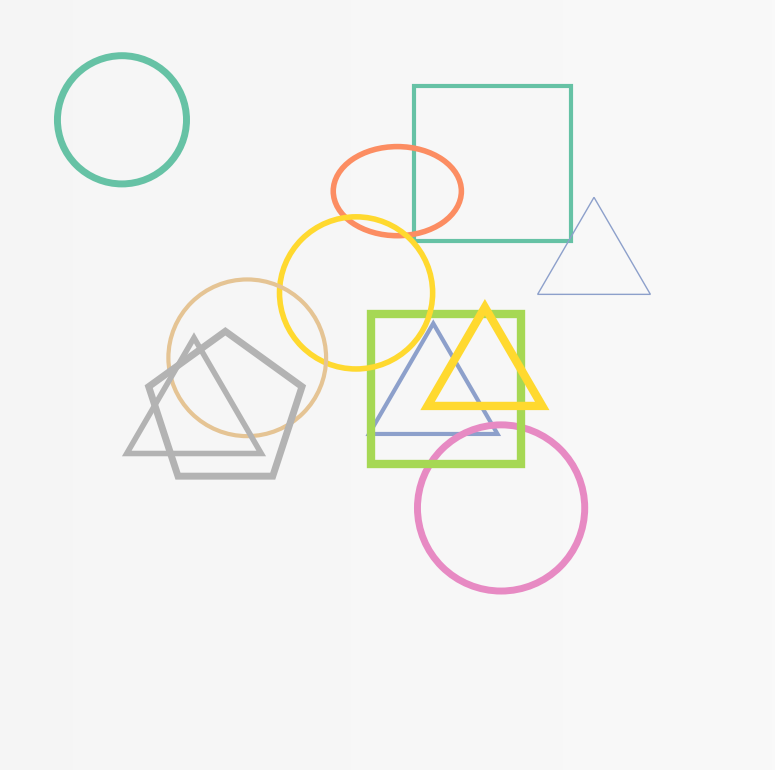[{"shape": "square", "thickness": 1.5, "radius": 0.5, "center": [0.635, 0.788]}, {"shape": "circle", "thickness": 2.5, "radius": 0.42, "center": [0.157, 0.844]}, {"shape": "oval", "thickness": 2, "radius": 0.41, "center": [0.513, 0.752]}, {"shape": "triangle", "thickness": 1.5, "radius": 0.48, "center": [0.559, 0.484]}, {"shape": "triangle", "thickness": 0.5, "radius": 0.42, "center": [0.766, 0.66]}, {"shape": "circle", "thickness": 2.5, "radius": 0.54, "center": [0.647, 0.34]}, {"shape": "square", "thickness": 3, "radius": 0.49, "center": [0.575, 0.494]}, {"shape": "circle", "thickness": 2, "radius": 0.49, "center": [0.459, 0.62]}, {"shape": "triangle", "thickness": 3, "radius": 0.43, "center": [0.626, 0.516]}, {"shape": "circle", "thickness": 1.5, "radius": 0.51, "center": [0.319, 0.535]}, {"shape": "triangle", "thickness": 2, "radius": 0.5, "center": [0.25, 0.461]}, {"shape": "pentagon", "thickness": 2.5, "radius": 0.52, "center": [0.291, 0.466]}]